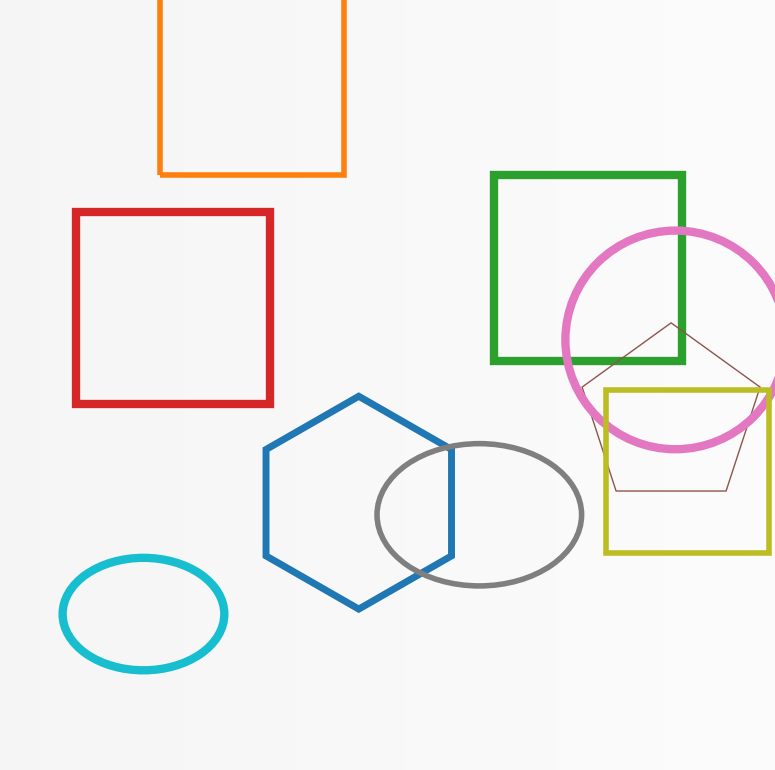[{"shape": "hexagon", "thickness": 2.5, "radius": 0.69, "center": [0.463, 0.347]}, {"shape": "square", "thickness": 2, "radius": 0.59, "center": [0.325, 0.891]}, {"shape": "square", "thickness": 3, "radius": 0.6, "center": [0.759, 0.651]}, {"shape": "square", "thickness": 3, "radius": 0.62, "center": [0.223, 0.6]}, {"shape": "pentagon", "thickness": 0.5, "radius": 0.6, "center": [0.866, 0.46]}, {"shape": "circle", "thickness": 3, "radius": 0.71, "center": [0.872, 0.559]}, {"shape": "oval", "thickness": 2, "radius": 0.66, "center": [0.618, 0.331]}, {"shape": "square", "thickness": 2, "radius": 0.53, "center": [0.887, 0.387]}, {"shape": "oval", "thickness": 3, "radius": 0.52, "center": [0.185, 0.203]}]